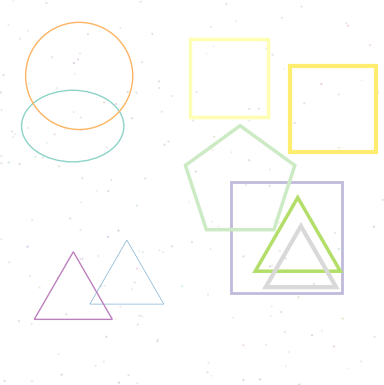[{"shape": "oval", "thickness": 1, "radius": 0.66, "center": [0.189, 0.673]}, {"shape": "square", "thickness": 2.5, "radius": 0.51, "center": [0.595, 0.797]}, {"shape": "square", "thickness": 2, "radius": 0.72, "center": [0.743, 0.383]}, {"shape": "triangle", "thickness": 0.5, "radius": 0.55, "center": [0.329, 0.266]}, {"shape": "circle", "thickness": 1, "radius": 0.7, "center": [0.206, 0.803]}, {"shape": "triangle", "thickness": 2.5, "radius": 0.64, "center": [0.773, 0.359]}, {"shape": "triangle", "thickness": 3, "radius": 0.53, "center": [0.782, 0.307]}, {"shape": "triangle", "thickness": 1, "radius": 0.59, "center": [0.19, 0.229]}, {"shape": "pentagon", "thickness": 2.5, "radius": 0.75, "center": [0.624, 0.524]}, {"shape": "square", "thickness": 3, "radius": 0.56, "center": [0.865, 0.717]}]